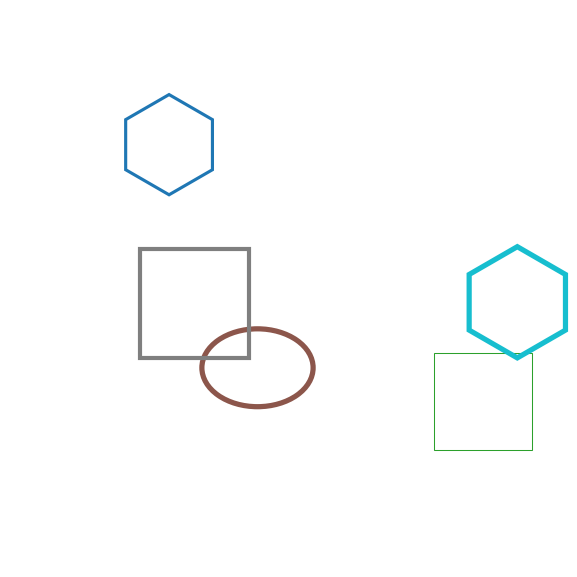[{"shape": "hexagon", "thickness": 1.5, "radius": 0.43, "center": [0.293, 0.749]}, {"shape": "square", "thickness": 0.5, "radius": 0.42, "center": [0.836, 0.304]}, {"shape": "oval", "thickness": 2.5, "radius": 0.48, "center": [0.446, 0.362]}, {"shape": "square", "thickness": 2, "radius": 0.47, "center": [0.336, 0.474]}, {"shape": "hexagon", "thickness": 2.5, "radius": 0.48, "center": [0.896, 0.476]}]